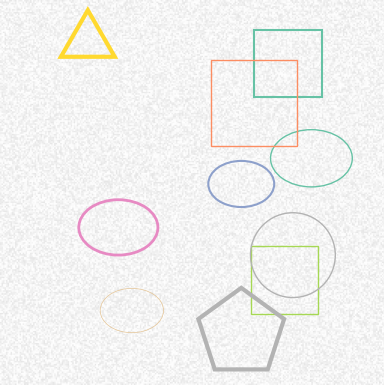[{"shape": "square", "thickness": 1.5, "radius": 0.44, "center": [0.748, 0.835]}, {"shape": "oval", "thickness": 1, "radius": 0.53, "center": [0.809, 0.589]}, {"shape": "square", "thickness": 1, "radius": 0.56, "center": [0.659, 0.732]}, {"shape": "oval", "thickness": 1.5, "radius": 0.43, "center": [0.627, 0.522]}, {"shape": "oval", "thickness": 2, "radius": 0.51, "center": [0.307, 0.409]}, {"shape": "square", "thickness": 1, "radius": 0.44, "center": [0.739, 0.273]}, {"shape": "triangle", "thickness": 3, "radius": 0.4, "center": [0.228, 0.893]}, {"shape": "oval", "thickness": 0.5, "radius": 0.41, "center": [0.342, 0.193]}, {"shape": "pentagon", "thickness": 3, "radius": 0.59, "center": [0.627, 0.135]}, {"shape": "circle", "thickness": 1, "radius": 0.55, "center": [0.761, 0.337]}]